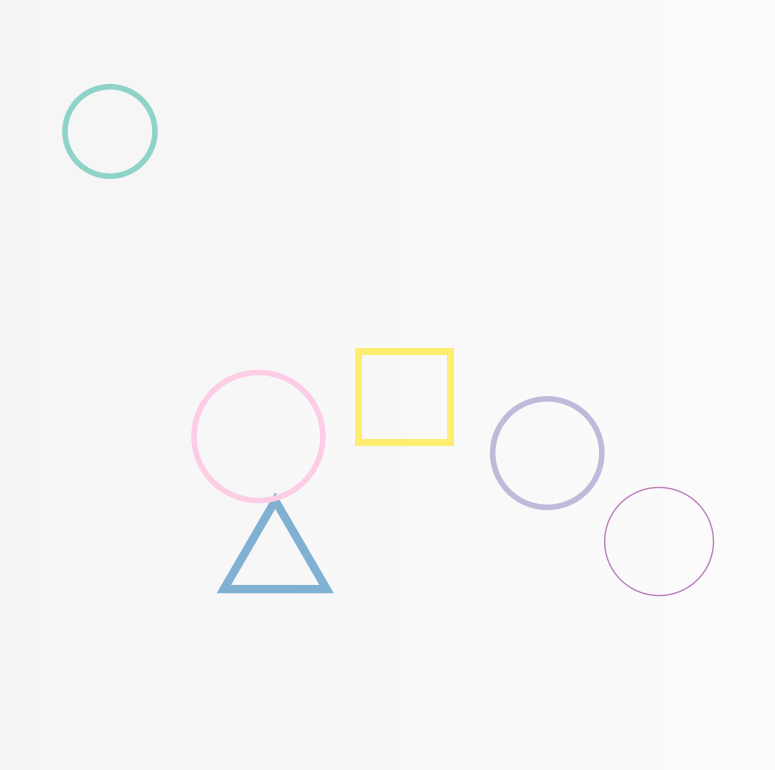[{"shape": "circle", "thickness": 2, "radius": 0.29, "center": [0.142, 0.829]}, {"shape": "circle", "thickness": 2, "radius": 0.35, "center": [0.706, 0.412]}, {"shape": "triangle", "thickness": 3, "radius": 0.38, "center": [0.355, 0.273]}, {"shape": "circle", "thickness": 2, "radius": 0.42, "center": [0.333, 0.433]}, {"shape": "circle", "thickness": 0.5, "radius": 0.35, "center": [0.85, 0.297]}, {"shape": "square", "thickness": 2.5, "radius": 0.3, "center": [0.521, 0.485]}]